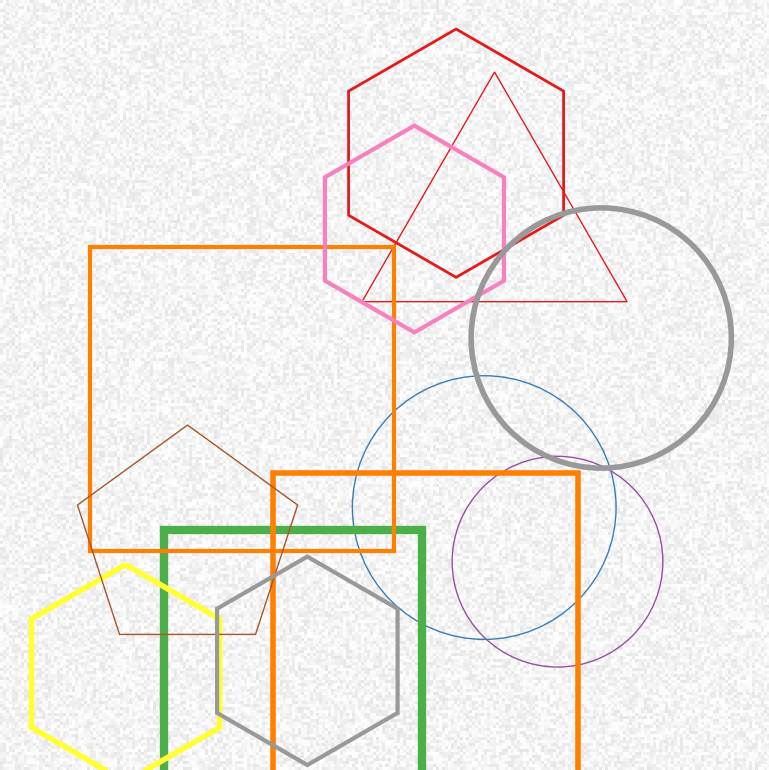[{"shape": "hexagon", "thickness": 1, "radius": 0.81, "center": [0.592, 0.801]}, {"shape": "triangle", "thickness": 0.5, "radius": 0.99, "center": [0.642, 0.708]}, {"shape": "circle", "thickness": 0.5, "radius": 0.86, "center": [0.629, 0.341]}, {"shape": "square", "thickness": 3, "radius": 0.84, "center": [0.381, 0.143]}, {"shape": "circle", "thickness": 0.5, "radius": 0.68, "center": [0.724, 0.271]}, {"shape": "square", "thickness": 2, "radius": 0.99, "center": [0.553, 0.187]}, {"shape": "square", "thickness": 1.5, "radius": 0.99, "center": [0.314, 0.482]}, {"shape": "hexagon", "thickness": 2, "radius": 0.71, "center": [0.163, 0.126]}, {"shape": "pentagon", "thickness": 0.5, "radius": 0.75, "center": [0.244, 0.298]}, {"shape": "hexagon", "thickness": 1.5, "radius": 0.67, "center": [0.538, 0.703]}, {"shape": "circle", "thickness": 2, "radius": 0.84, "center": [0.781, 0.561]}, {"shape": "hexagon", "thickness": 1.5, "radius": 0.68, "center": [0.399, 0.142]}]